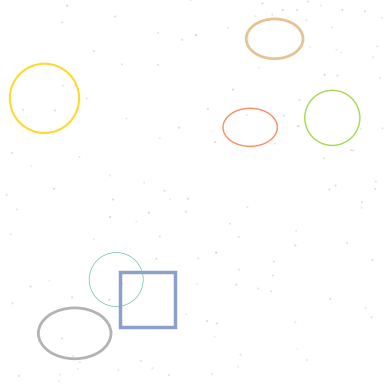[{"shape": "circle", "thickness": 0.5, "radius": 0.35, "center": [0.302, 0.274]}, {"shape": "oval", "thickness": 1, "radius": 0.35, "center": [0.65, 0.669]}, {"shape": "square", "thickness": 2.5, "radius": 0.36, "center": [0.383, 0.222]}, {"shape": "circle", "thickness": 1, "radius": 0.36, "center": [0.863, 0.694]}, {"shape": "circle", "thickness": 1.5, "radius": 0.45, "center": [0.116, 0.745]}, {"shape": "oval", "thickness": 2, "radius": 0.37, "center": [0.713, 0.899]}, {"shape": "oval", "thickness": 2, "radius": 0.47, "center": [0.194, 0.134]}]